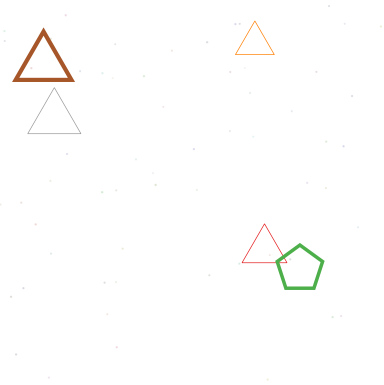[{"shape": "triangle", "thickness": 0.5, "radius": 0.34, "center": [0.687, 0.351]}, {"shape": "pentagon", "thickness": 2.5, "radius": 0.31, "center": [0.779, 0.302]}, {"shape": "triangle", "thickness": 0.5, "radius": 0.29, "center": [0.662, 0.887]}, {"shape": "triangle", "thickness": 3, "radius": 0.42, "center": [0.113, 0.834]}, {"shape": "triangle", "thickness": 0.5, "radius": 0.4, "center": [0.141, 0.693]}]